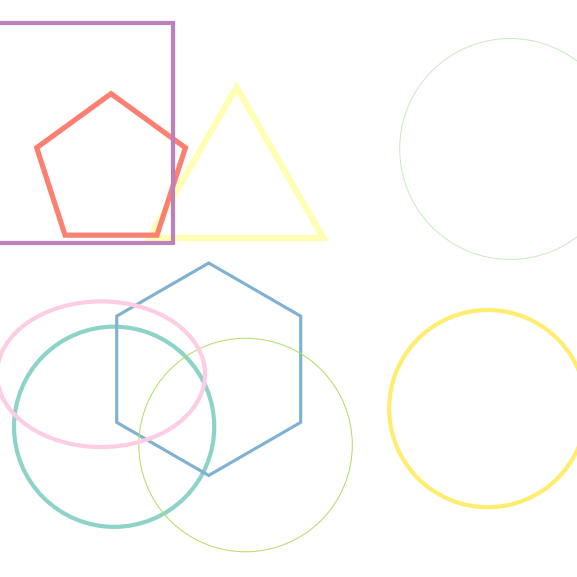[{"shape": "circle", "thickness": 2, "radius": 0.87, "center": [0.198, 0.26]}, {"shape": "triangle", "thickness": 3, "radius": 0.87, "center": [0.409, 0.674]}, {"shape": "pentagon", "thickness": 2.5, "radius": 0.68, "center": [0.192, 0.701]}, {"shape": "hexagon", "thickness": 1.5, "radius": 0.92, "center": [0.361, 0.36]}, {"shape": "circle", "thickness": 0.5, "radius": 0.92, "center": [0.425, 0.229]}, {"shape": "oval", "thickness": 2, "radius": 0.9, "center": [0.175, 0.351]}, {"shape": "square", "thickness": 2, "radius": 0.95, "center": [0.109, 0.769]}, {"shape": "circle", "thickness": 0.5, "radius": 0.96, "center": [0.883, 0.741]}, {"shape": "circle", "thickness": 2, "radius": 0.85, "center": [0.845, 0.292]}]